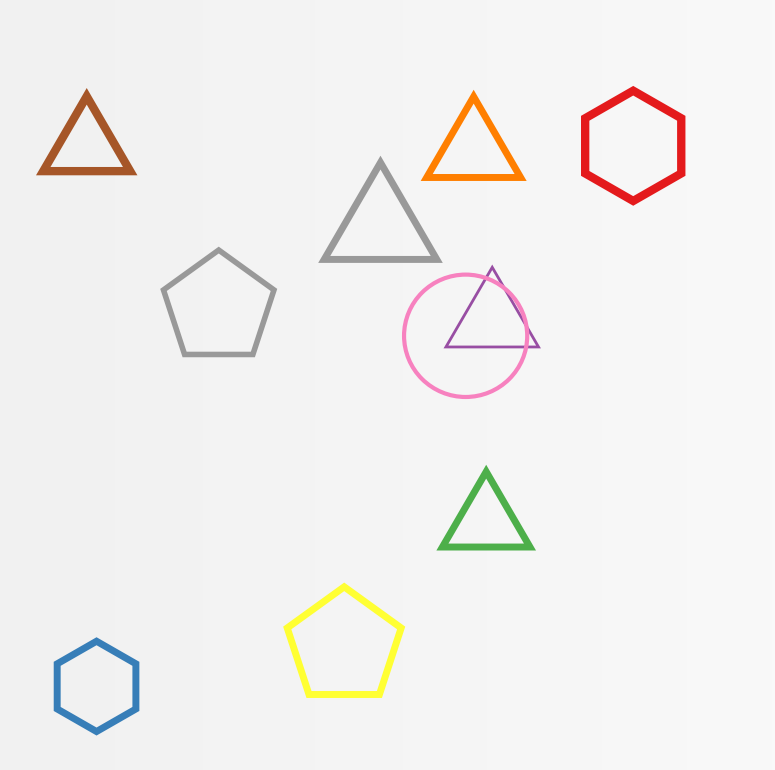[{"shape": "hexagon", "thickness": 3, "radius": 0.36, "center": [0.817, 0.811]}, {"shape": "hexagon", "thickness": 2.5, "radius": 0.29, "center": [0.125, 0.109]}, {"shape": "triangle", "thickness": 2.5, "radius": 0.33, "center": [0.627, 0.322]}, {"shape": "triangle", "thickness": 1, "radius": 0.34, "center": [0.635, 0.584]}, {"shape": "triangle", "thickness": 2.5, "radius": 0.35, "center": [0.611, 0.804]}, {"shape": "pentagon", "thickness": 2.5, "radius": 0.39, "center": [0.444, 0.161]}, {"shape": "triangle", "thickness": 3, "radius": 0.32, "center": [0.112, 0.81]}, {"shape": "circle", "thickness": 1.5, "radius": 0.4, "center": [0.601, 0.564]}, {"shape": "pentagon", "thickness": 2, "radius": 0.37, "center": [0.282, 0.6]}, {"shape": "triangle", "thickness": 2.5, "radius": 0.42, "center": [0.491, 0.705]}]